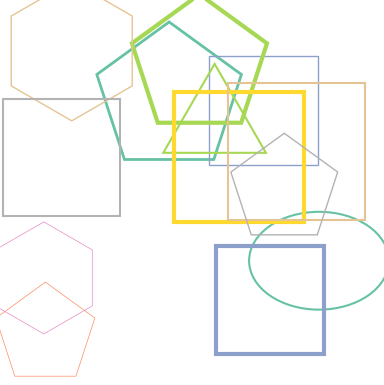[{"shape": "pentagon", "thickness": 2, "radius": 0.99, "center": [0.439, 0.745]}, {"shape": "oval", "thickness": 1.5, "radius": 0.91, "center": [0.829, 0.323]}, {"shape": "pentagon", "thickness": 0.5, "radius": 0.68, "center": [0.118, 0.132]}, {"shape": "square", "thickness": 1, "radius": 0.71, "center": [0.685, 0.713]}, {"shape": "square", "thickness": 3, "radius": 0.7, "center": [0.702, 0.22]}, {"shape": "hexagon", "thickness": 0.5, "radius": 0.73, "center": [0.114, 0.278]}, {"shape": "pentagon", "thickness": 3, "radius": 0.92, "center": [0.518, 0.83]}, {"shape": "triangle", "thickness": 1.5, "radius": 0.77, "center": [0.557, 0.68]}, {"shape": "square", "thickness": 3, "radius": 0.85, "center": [0.62, 0.593]}, {"shape": "square", "thickness": 1.5, "radius": 0.89, "center": [0.77, 0.607]}, {"shape": "hexagon", "thickness": 1, "radius": 0.91, "center": [0.186, 0.868]}, {"shape": "pentagon", "thickness": 1, "radius": 0.73, "center": [0.738, 0.508]}, {"shape": "square", "thickness": 1.5, "radius": 0.76, "center": [0.159, 0.59]}]